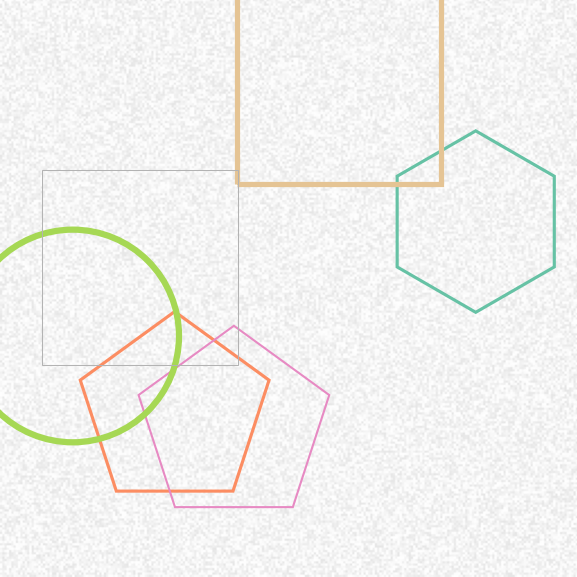[{"shape": "hexagon", "thickness": 1.5, "radius": 0.79, "center": [0.824, 0.615]}, {"shape": "pentagon", "thickness": 1.5, "radius": 0.86, "center": [0.302, 0.288]}, {"shape": "pentagon", "thickness": 1, "radius": 0.87, "center": [0.405, 0.261]}, {"shape": "circle", "thickness": 3, "radius": 0.92, "center": [0.126, 0.417]}, {"shape": "square", "thickness": 2.5, "radius": 0.88, "center": [0.587, 0.857]}, {"shape": "square", "thickness": 0.5, "radius": 0.85, "center": [0.242, 0.536]}]